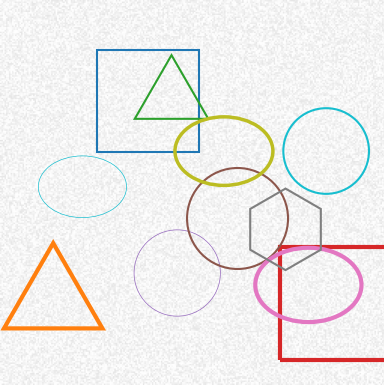[{"shape": "square", "thickness": 1.5, "radius": 0.66, "center": [0.385, 0.737]}, {"shape": "triangle", "thickness": 3, "radius": 0.74, "center": [0.138, 0.221]}, {"shape": "triangle", "thickness": 1.5, "radius": 0.55, "center": [0.445, 0.746]}, {"shape": "square", "thickness": 3, "radius": 0.73, "center": [0.875, 0.212]}, {"shape": "circle", "thickness": 0.5, "radius": 0.56, "center": [0.46, 0.291]}, {"shape": "circle", "thickness": 1.5, "radius": 0.66, "center": [0.617, 0.432]}, {"shape": "oval", "thickness": 3, "radius": 0.69, "center": [0.801, 0.26]}, {"shape": "hexagon", "thickness": 1.5, "radius": 0.53, "center": [0.742, 0.404]}, {"shape": "oval", "thickness": 2.5, "radius": 0.64, "center": [0.582, 0.607]}, {"shape": "oval", "thickness": 0.5, "radius": 0.57, "center": [0.214, 0.515]}, {"shape": "circle", "thickness": 1.5, "radius": 0.56, "center": [0.847, 0.608]}]